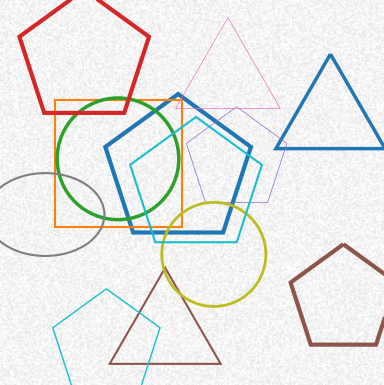[{"shape": "pentagon", "thickness": 3, "radius": 0.99, "center": [0.463, 0.557]}, {"shape": "triangle", "thickness": 2.5, "radius": 0.82, "center": [0.858, 0.696]}, {"shape": "square", "thickness": 1.5, "radius": 0.82, "center": [0.309, 0.574]}, {"shape": "circle", "thickness": 2.5, "radius": 0.79, "center": [0.306, 0.587]}, {"shape": "pentagon", "thickness": 3, "radius": 0.88, "center": [0.219, 0.85]}, {"shape": "pentagon", "thickness": 0.5, "radius": 0.69, "center": [0.615, 0.585]}, {"shape": "pentagon", "thickness": 3, "radius": 0.72, "center": [0.892, 0.222]}, {"shape": "triangle", "thickness": 1.5, "radius": 0.83, "center": [0.429, 0.138]}, {"shape": "triangle", "thickness": 0.5, "radius": 0.79, "center": [0.592, 0.797]}, {"shape": "oval", "thickness": 1.5, "radius": 0.77, "center": [0.117, 0.443]}, {"shape": "circle", "thickness": 2, "radius": 0.68, "center": [0.555, 0.339]}, {"shape": "pentagon", "thickness": 1, "radius": 0.73, "center": [0.276, 0.103]}, {"shape": "pentagon", "thickness": 1.5, "radius": 0.9, "center": [0.509, 0.516]}]